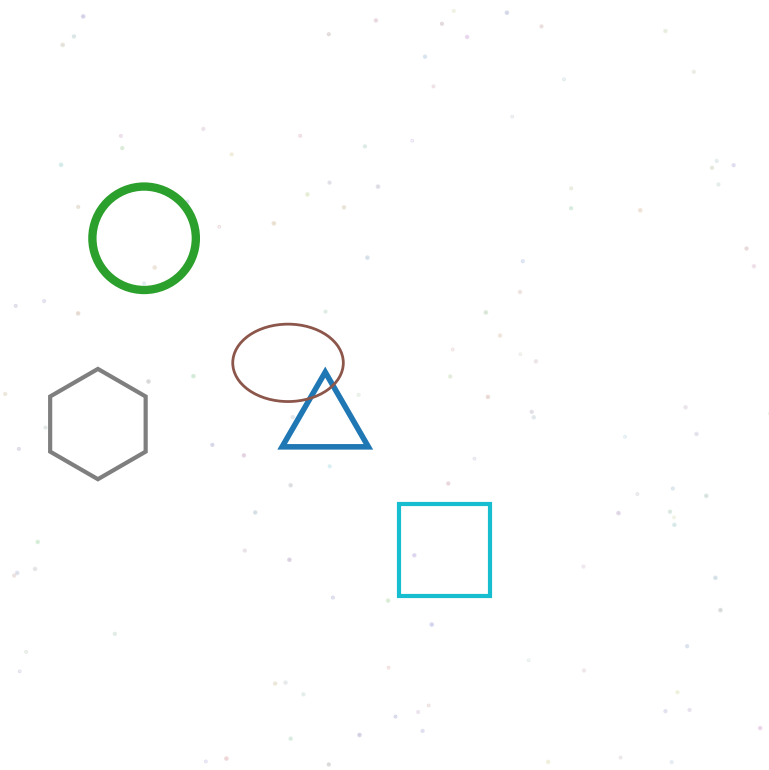[{"shape": "triangle", "thickness": 2, "radius": 0.32, "center": [0.422, 0.452]}, {"shape": "circle", "thickness": 3, "radius": 0.34, "center": [0.187, 0.691]}, {"shape": "oval", "thickness": 1, "radius": 0.36, "center": [0.374, 0.529]}, {"shape": "hexagon", "thickness": 1.5, "radius": 0.36, "center": [0.127, 0.449]}, {"shape": "square", "thickness": 1.5, "radius": 0.3, "center": [0.577, 0.285]}]